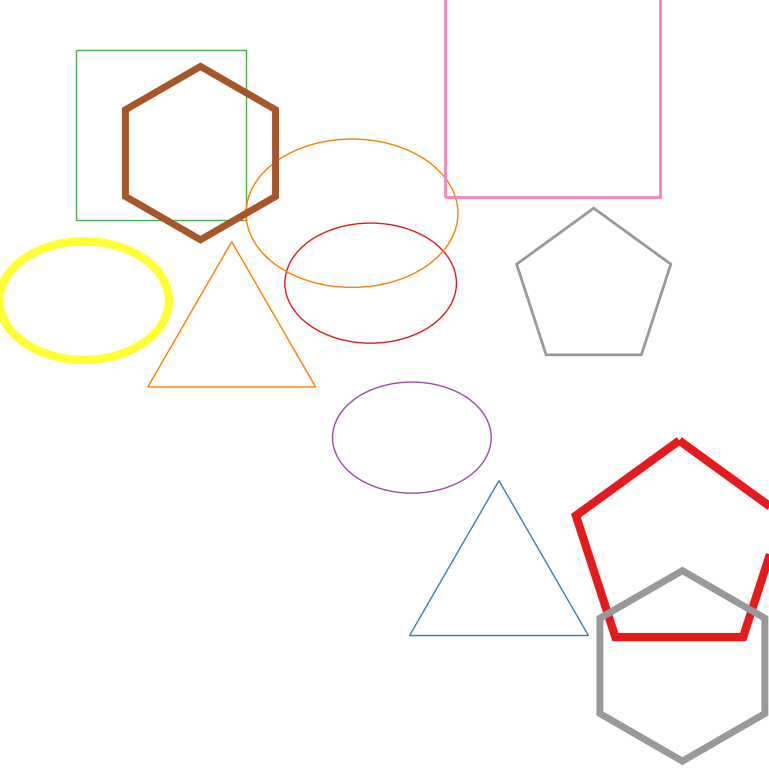[{"shape": "oval", "thickness": 0.5, "radius": 0.56, "center": [0.481, 0.632]}, {"shape": "pentagon", "thickness": 3, "radius": 0.71, "center": [0.882, 0.287]}, {"shape": "triangle", "thickness": 0.5, "radius": 0.67, "center": [0.648, 0.242]}, {"shape": "square", "thickness": 0.5, "radius": 0.55, "center": [0.209, 0.825]}, {"shape": "oval", "thickness": 0.5, "radius": 0.52, "center": [0.535, 0.432]}, {"shape": "triangle", "thickness": 0.5, "radius": 0.63, "center": [0.301, 0.56]}, {"shape": "oval", "thickness": 0.5, "radius": 0.69, "center": [0.457, 0.723]}, {"shape": "oval", "thickness": 3, "radius": 0.55, "center": [0.109, 0.61]}, {"shape": "hexagon", "thickness": 2.5, "radius": 0.56, "center": [0.26, 0.801]}, {"shape": "square", "thickness": 1, "radius": 0.7, "center": [0.718, 0.884]}, {"shape": "pentagon", "thickness": 1, "radius": 0.53, "center": [0.771, 0.624]}, {"shape": "hexagon", "thickness": 2.5, "radius": 0.62, "center": [0.886, 0.135]}]